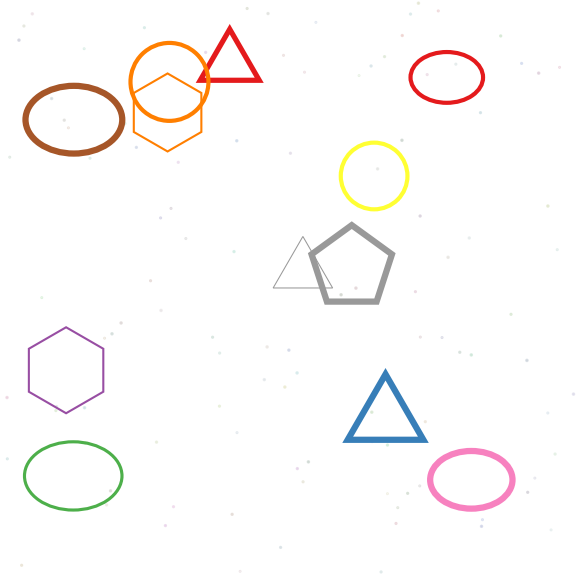[{"shape": "oval", "thickness": 2, "radius": 0.31, "center": [0.774, 0.865]}, {"shape": "triangle", "thickness": 2.5, "radius": 0.29, "center": [0.398, 0.89]}, {"shape": "triangle", "thickness": 3, "radius": 0.38, "center": [0.668, 0.275]}, {"shape": "oval", "thickness": 1.5, "radius": 0.42, "center": [0.127, 0.175]}, {"shape": "hexagon", "thickness": 1, "radius": 0.37, "center": [0.114, 0.358]}, {"shape": "circle", "thickness": 2, "radius": 0.34, "center": [0.293, 0.857]}, {"shape": "hexagon", "thickness": 1, "radius": 0.34, "center": [0.29, 0.804]}, {"shape": "circle", "thickness": 2, "radius": 0.29, "center": [0.648, 0.694]}, {"shape": "oval", "thickness": 3, "radius": 0.42, "center": [0.128, 0.792]}, {"shape": "oval", "thickness": 3, "radius": 0.36, "center": [0.816, 0.168]}, {"shape": "pentagon", "thickness": 3, "radius": 0.37, "center": [0.609, 0.536]}, {"shape": "triangle", "thickness": 0.5, "radius": 0.3, "center": [0.524, 0.53]}]